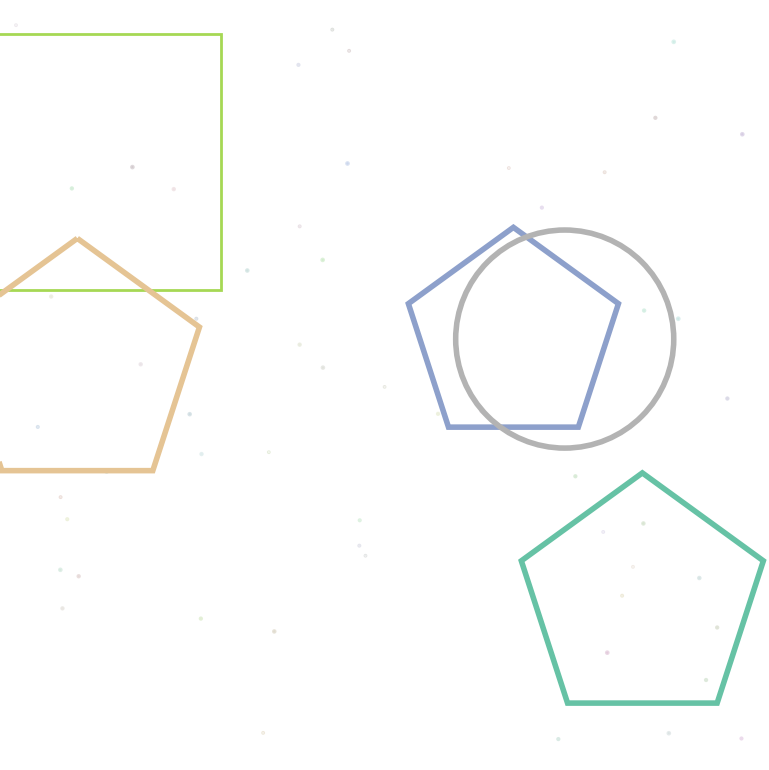[{"shape": "pentagon", "thickness": 2, "radius": 0.83, "center": [0.834, 0.221]}, {"shape": "pentagon", "thickness": 2, "radius": 0.72, "center": [0.667, 0.561]}, {"shape": "square", "thickness": 1, "radius": 0.83, "center": [0.121, 0.79]}, {"shape": "pentagon", "thickness": 2, "radius": 0.83, "center": [0.1, 0.524]}, {"shape": "circle", "thickness": 2, "radius": 0.71, "center": [0.733, 0.56]}]